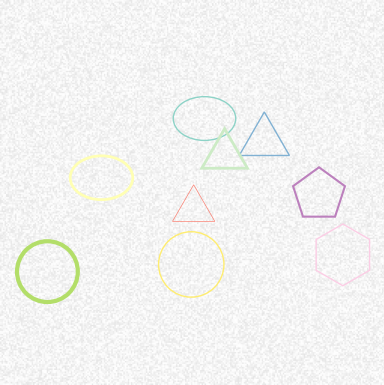[{"shape": "oval", "thickness": 1, "radius": 0.41, "center": [0.531, 0.692]}, {"shape": "oval", "thickness": 2, "radius": 0.41, "center": [0.264, 0.538]}, {"shape": "triangle", "thickness": 0.5, "radius": 0.32, "center": [0.503, 0.457]}, {"shape": "triangle", "thickness": 1, "radius": 0.38, "center": [0.687, 0.634]}, {"shape": "circle", "thickness": 3, "radius": 0.39, "center": [0.123, 0.294]}, {"shape": "hexagon", "thickness": 1, "radius": 0.4, "center": [0.891, 0.338]}, {"shape": "pentagon", "thickness": 1.5, "radius": 0.35, "center": [0.829, 0.495]}, {"shape": "triangle", "thickness": 2, "radius": 0.34, "center": [0.583, 0.597]}, {"shape": "circle", "thickness": 1, "radius": 0.42, "center": [0.497, 0.313]}]